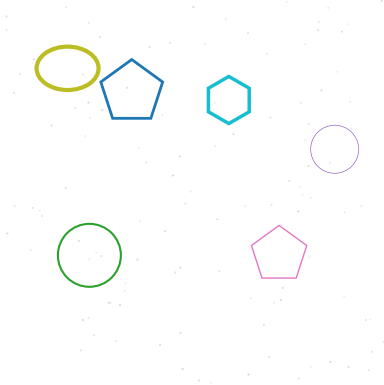[{"shape": "pentagon", "thickness": 2, "radius": 0.42, "center": [0.342, 0.761]}, {"shape": "circle", "thickness": 1.5, "radius": 0.41, "center": [0.232, 0.337]}, {"shape": "circle", "thickness": 0.5, "radius": 0.31, "center": [0.869, 0.612]}, {"shape": "pentagon", "thickness": 1, "radius": 0.38, "center": [0.725, 0.339]}, {"shape": "oval", "thickness": 3, "radius": 0.4, "center": [0.176, 0.823]}, {"shape": "hexagon", "thickness": 2.5, "radius": 0.31, "center": [0.594, 0.74]}]